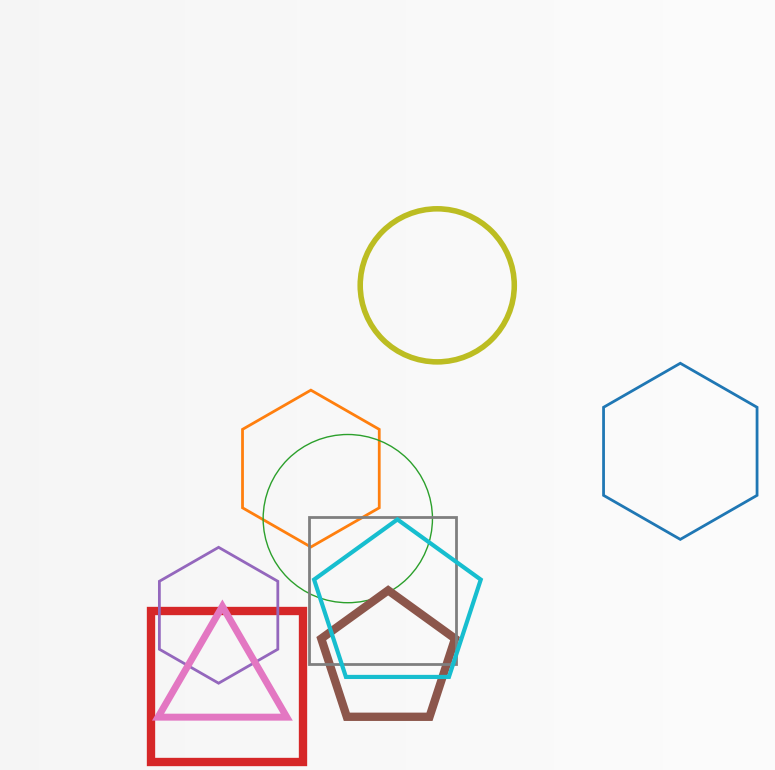[{"shape": "hexagon", "thickness": 1, "radius": 0.57, "center": [0.878, 0.414]}, {"shape": "hexagon", "thickness": 1, "radius": 0.51, "center": [0.401, 0.391]}, {"shape": "circle", "thickness": 0.5, "radius": 0.55, "center": [0.449, 0.326]}, {"shape": "square", "thickness": 3, "radius": 0.49, "center": [0.293, 0.109]}, {"shape": "hexagon", "thickness": 1, "radius": 0.44, "center": [0.282, 0.201]}, {"shape": "pentagon", "thickness": 3, "radius": 0.45, "center": [0.501, 0.143]}, {"shape": "triangle", "thickness": 2.5, "radius": 0.48, "center": [0.287, 0.117]}, {"shape": "square", "thickness": 1, "radius": 0.48, "center": [0.494, 0.233]}, {"shape": "circle", "thickness": 2, "radius": 0.5, "center": [0.564, 0.629]}, {"shape": "pentagon", "thickness": 1.5, "radius": 0.57, "center": [0.513, 0.212]}]